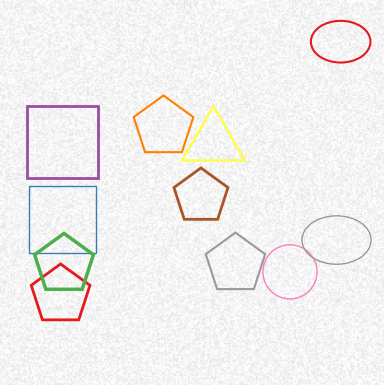[{"shape": "pentagon", "thickness": 2, "radius": 0.4, "center": [0.157, 0.234]}, {"shape": "oval", "thickness": 1.5, "radius": 0.39, "center": [0.885, 0.892]}, {"shape": "square", "thickness": 1, "radius": 0.43, "center": [0.162, 0.43]}, {"shape": "pentagon", "thickness": 2.5, "radius": 0.4, "center": [0.166, 0.314]}, {"shape": "square", "thickness": 2, "radius": 0.46, "center": [0.162, 0.631]}, {"shape": "pentagon", "thickness": 1.5, "radius": 0.41, "center": [0.425, 0.671]}, {"shape": "triangle", "thickness": 1.5, "radius": 0.47, "center": [0.555, 0.63]}, {"shape": "pentagon", "thickness": 2, "radius": 0.37, "center": [0.522, 0.49]}, {"shape": "circle", "thickness": 1, "radius": 0.35, "center": [0.753, 0.294]}, {"shape": "pentagon", "thickness": 1.5, "radius": 0.41, "center": [0.612, 0.315]}, {"shape": "oval", "thickness": 1, "radius": 0.45, "center": [0.874, 0.376]}]